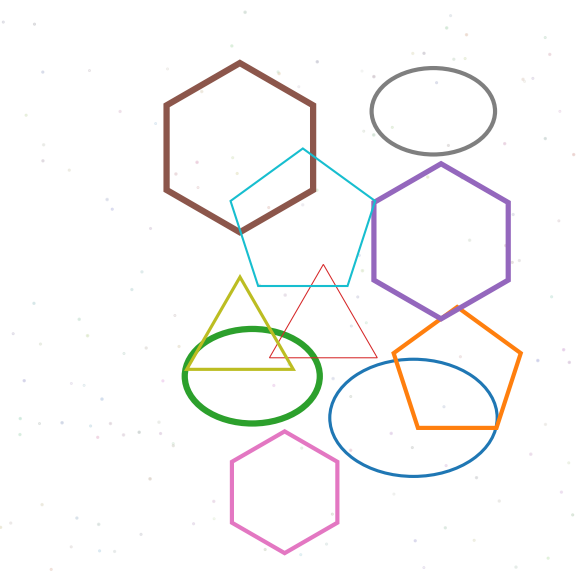[{"shape": "oval", "thickness": 1.5, "radius": 0.72, "center": [0.716, 0.276]}, {"shape": "pentagon", "thickness": 2, "radius": 0.58, "center": [0.792, 0.352]}, {"shape": "oval", "thickness": 3, "radius": 0.58, "center": [0.437, 0.348]}, {"shape": "triangle", "thickness": 0.5, "radius": 0.54, "center": [0.56, 0.434]}, {"shape": "hexagon", "thickness": 2.5, "radius": 0.67, "center": [0.764, 0.581]}, {"shape": "hexagon", "thickness": 3, "radius": 0.73, "center": [0.415, 0.743]}, {"shape": "hexagon", "thickness": 2, "radius": 0.53, "center": [0.493, 0.147]}, {"shape": "oval", "thickness": 2, "radius": 0.53, "center": [0.75, 0.806]}, {"shape": "triangle", "thickness": 1.5, "radius": 0.53, "center": [0.416, 0.413]}, {"shape": "pentagon", "thickness": 1, "radius": 0.66, "center": [0.524, 0.61]}]